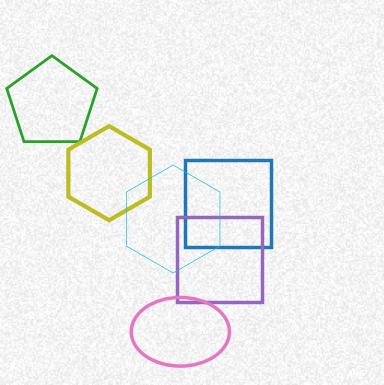[{"shape": "square", "thickness": 2.5, "radius": 0.56, "center": [0.592, 0.471]}, {"shape": "pentagon", "thickness": 2, "radius": 0.62, "center": [0.135, 0.732]}, {"shape": "square", "thickness": 2.5, "radius": 0.55, "center": [0.571, 0.325]}, {"shape": "oval", "thickness": 2.5, "radius": 0.64, "center": [0.468, 0.138]}, {"shape": "hexagon", "thickness": 3, "radius": 0.61, "center": [0.283, 0.55]}, {"shape": "hexagon", "thickness": 0.5, "radius": 0.7, "center": [0.45, 0.431]}]